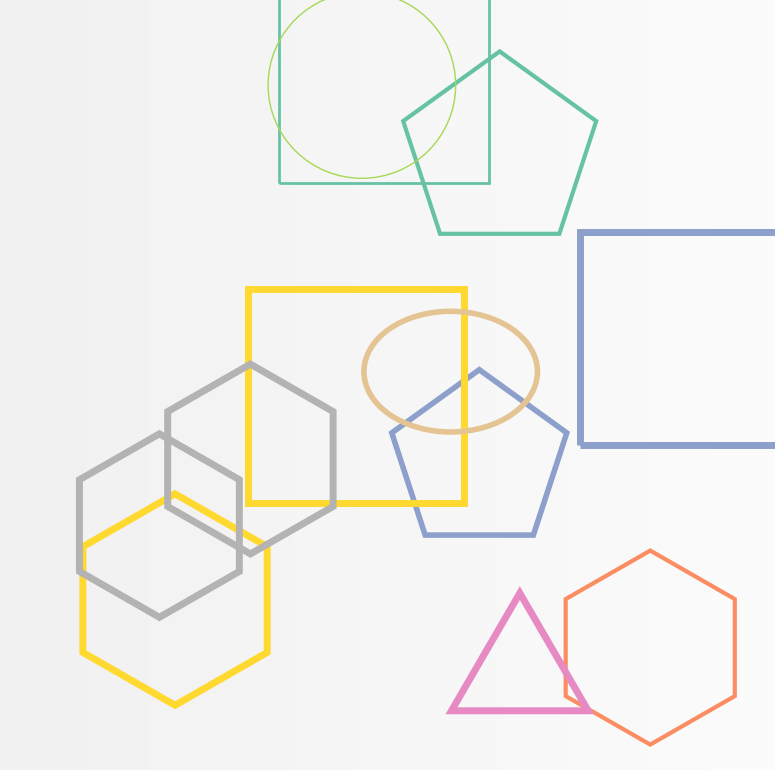[{"shape": "pentagon", "thickness": 1.5, "radius": 0.65, "center": [0.645, 0.802]}, {"shape": "square", "thickness": 1, "radius": 0.68, "center": [0.496, 0.898]}, {"shape": "hexagon", "thickness": 1.5, "radius": 0.63, "center": [0.839, 0.159]}, {"shape": "pentagon", "thickness": 2, "radius": 0.59, "center": [0.618, 0.401]}, {"shape": "square", "thickness": 2.5, "radius": 0.69, "center": [0.887, 0.56]}, {"shape": "triangle", "thickness": 2.5, "radius": 0.51, "center": [0.671, 0.128]}, {"shape": "circle", "thickness": 0.5, "radius": 0.61, "center": [0.467, 0.889]}, {"shape": "hexagon", "thickness": 2.5, "radius": 0.69, "center": [0.226, 0.221]}, {"shape": "square", "thickness": 2.5, "radius": 0.69, "center": [0.459, 0.486]}, {"shape": "oval", "thickness": 2, "radius": 0.56, "center": [0.582, 0.517]}, {"shape": "hexagon", "thickness": 2.5, "radius": 0.6, "center": [0.206, 0.317]}, {"shape": "hexagon", "thickness": 2.5, "radius": 0.62, "center": [0.323, 0.404]}]